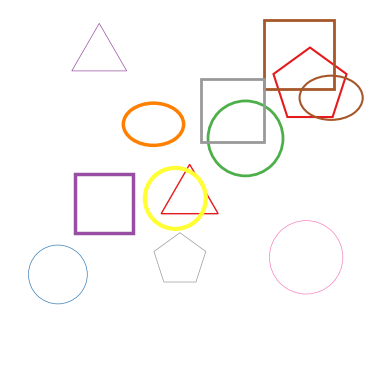[{"shape": "triangle", "thickness": 1, "radius": 0.43, "center": [0.493, 0.488]}, {"shape": "pentagon", "thickness": 1.5, "radius": 0.5, "center": [0.805, 0.777]}, {"shape": "circle", "thickness": 0.5, "radius": 0.38, "center": [0.15, 0.287]}, {"shape": "circle", "thickness": 2, "radius": 0.49, "center": [0.638, 0.64]}, {"shape": "triangle", "thickness": 0.5, "radius": 0.41, "center": [0.258, 0.857]}, {"shape": "square", "thickness": 2.5, "radius": 0.38, "center": [0.269, 0.471]}, {"shape": "oval", "thickness": 2.5, "radius": 0.39, "center": [0.399, 0.677]}, {"shape": "circle", "thickness": 3, "radius": 0.4, "center": [0.455, 0.485]}, {"shape": "oval", "thickness": 1.5, "radius": 0.41, "center": [0.86, 0.746]}, {"shape": "square", "thickness": 2, "radius": 0.45, "center": [0.776, 0.858]}, {"shape": "circle", "thickness": 0.5, "radius": 0.48, "center": [0.795, 0.332]}, {"shape": "pentagon", "thickness": 0.5, "radius": 0.35, "center": [0.467, 0.325]}, {"shape": "square", "thickness": 2, "radius": 0.41, "center": [0.604, 0.713]}]